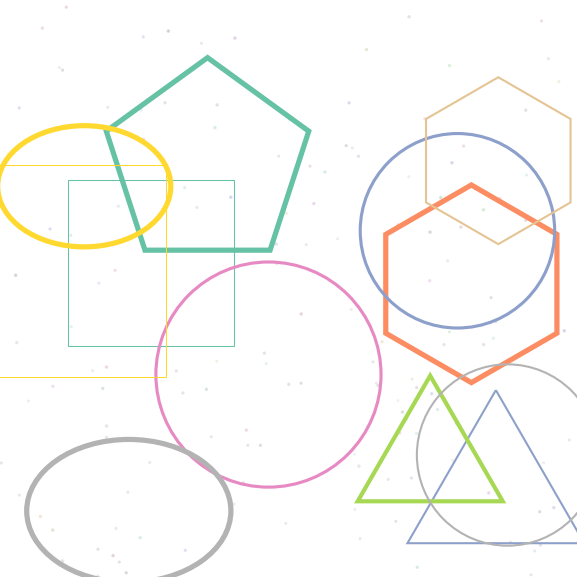[{"shape": "pentagon", "thickness": 2.5, "radius": 0.92, "center": [0.359, 0.715]}, {"shape": "square", "thickness": 0.5, "radius": 0.72, "center": [0.261, 0.544]}, {"shape": "hexagon", "thickness": 2.5, "radius": 0.86, "center": [0.816, 0.508]}, {"shape": "circle", "thickness": 1.5, "radius": 0.84, "center": [0.792, 0.6]}, {"shape": "triangle", "thickness": 1, "radius": 0.88, "center": [0.859, 0.147]}, {"shape": "circle", "thickness": 1.5, "radius": 0.97, "center": [0.465, 0.351]}, {"shape": "triangle", "thickness": 2, "radius": 0.73, "center": [0.745, 0.204]}, {"shape": "square", "thickness": 0.5, "radius": 0.92, "center": [0.103, 0.53]}, {"shape": "oval", "thickness": 2.5, "radius": 0.75, "center": [0.146, 0.677]}, {"shape": "hexagon", "thickness": 1, "radius": 0.72, "center": [0.863, 0.721]}, {"shape": "oval", "thickness": 2.5, "radius": 0.88, "center": [0.223, 0.114]}, {"shape": "circle", "thickness": 1, "radius": 0.78, "center": [0.879, 0.211]}]